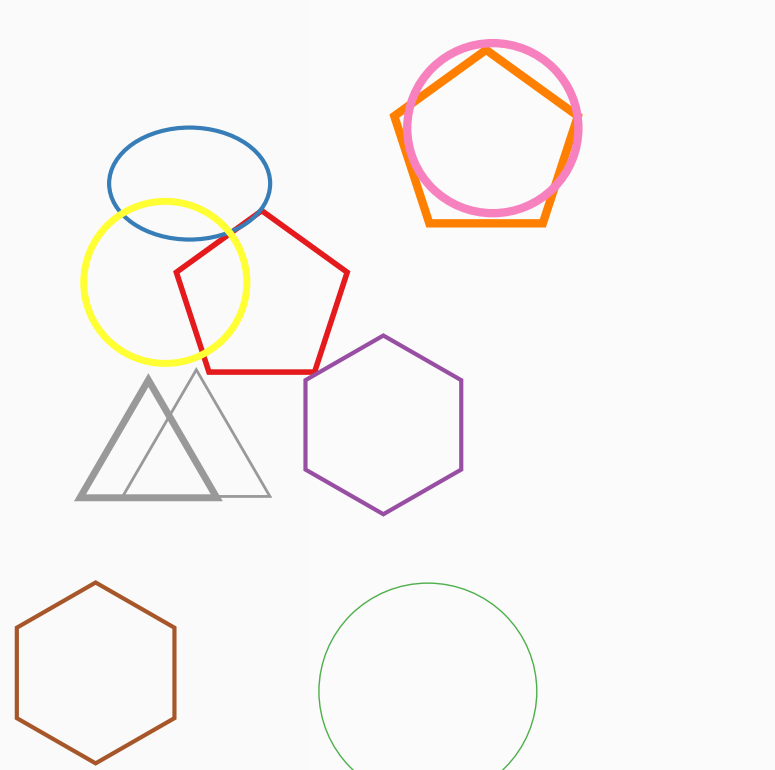[{"shape": "pentagon", "thickness": 2, "radius": 0.58, "center": [0.338, 0.611]}, {"shape": "oval", "thickness": 1.5, "radius": 0.52, "center": [0.245, 0.762]}, {"shape": "circle", "thickness": 0.5, "radius": 0.7, "center": [0.552, 0.102]}, {"shape": "hexagon", "thickness": 1.5, "radius": 0.58, "center": [0.495, 0.448]}, {"shape": "pentagon", "thickness": 3, "radius": 0.62, "center": [0.627, 0.811]}, {"shape": "circle", "thickness": 2.5, "radius": 0.53, "center": [0.213, 0.633]}, {"shape": "hexagon", "thickness": 1.5, "radius": 0.59, "center": [0.123, 0.126]}, {"shape": "circle", "thickness": 3, "radius": 0.55, "center": [0.636, 0.834]}, {"shape": "triangle", "thickness": 2.5, "radius": 0.51, "center": [0.191, 0.404]}, {"shape": "triangle", "thickness": 1, "radius": 0.55, "center": [0.253, 0.41]}]